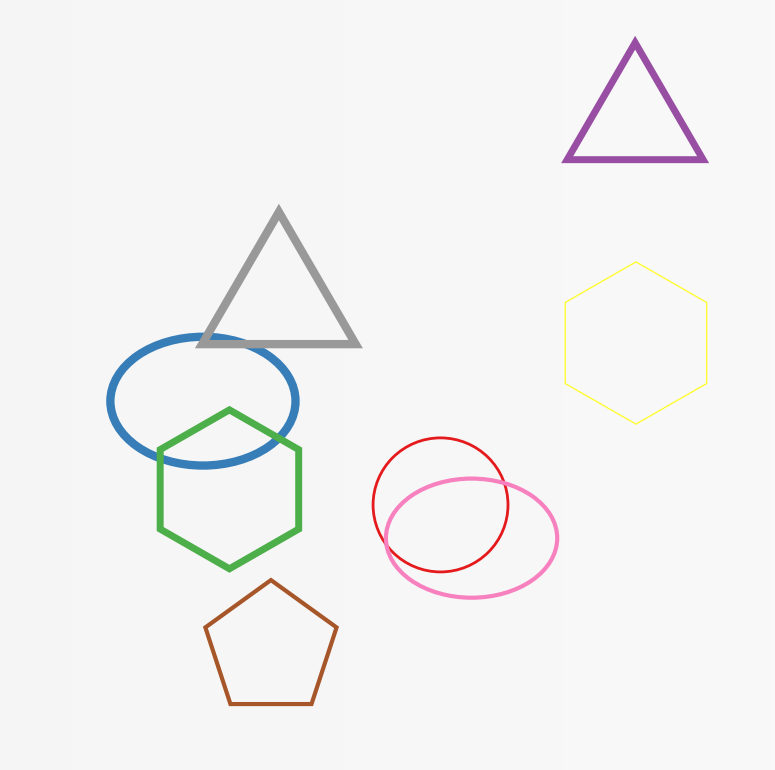[{"shape": "circle", "thickness": 1, "radius": 0.44, "center": [0.568, 0.344]}, {"shape": "oval", "thickness": 3, "radius": 0.6, "center": [0.262, 0.479]}, {"shape": "hexagon", "thickness": 2.5, "radius": 0.52, "center": [0.296, 0.365]}, {"shape": "triangle", "thickness": 2.5, "radius": 0.51, "center": [0.82, 0.843]}, {"shape": "hexagon", "thickness": 0.5, "radius": 0.53, "center": [0.821, 0.555]}, {"shape": "pentagon", "thickness": 1.5, "radius": 0.44, "center": [0.35, 0.158]}, {"shape": "oval", "thickness": 1.5, "radius": 0.55, "center": [0.608, 0.301]}, {"shape": "triangle", "thickness": 3, "radius": 0.57, "center": [0.36, 0.61]}]